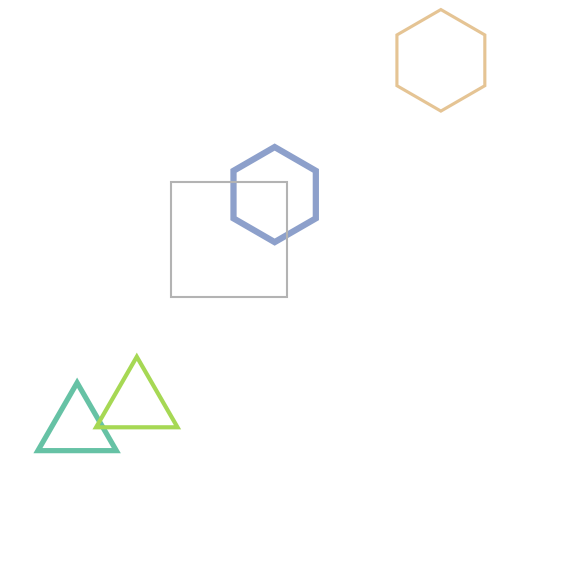[{"shape": "triangle", "thickness": 2.5, "radius": 0.39, "center": [0.134, 0.258]}, {"shape": "hexagon", "thickness": 3, "radius": 0.41, "center": [0.476, 0.662]}, {"shape": "triangle", "thickness": 2, "radius": 0.41, "center": [0.237, 0.3]}, {"shape": "hexagon", "thickness": 1.5, "radius": 0.44, "center": [0.763, 0.895]}, {"shape": "square", "thickness": 1, "radius": 0.5, "center": [0.396, 0.585]}]